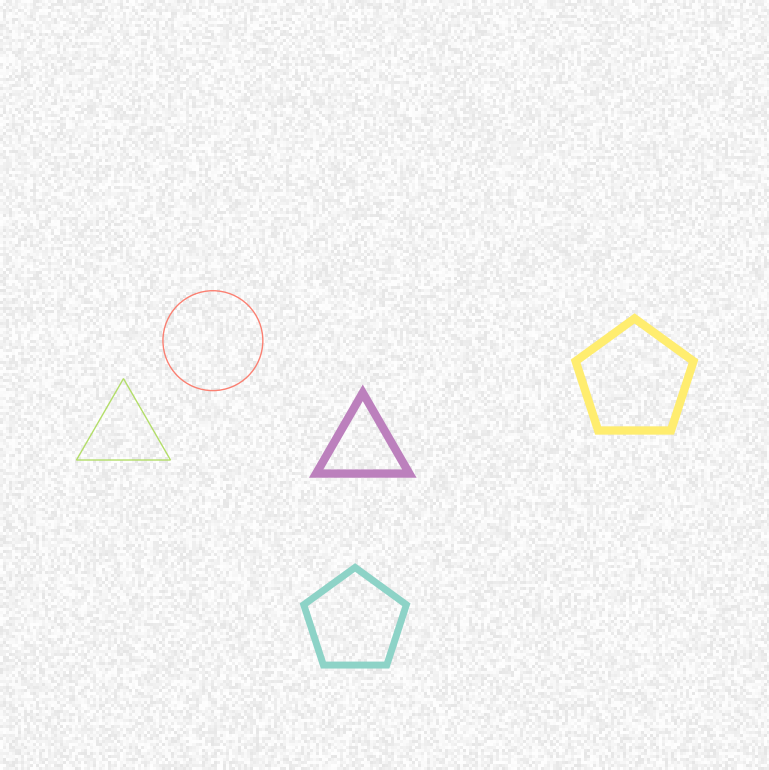[{"shape": "pentagon", "thickness": 2.5, "radius": 0.35, "center": [0.461, 0.193]}, {"shape": "circle", "thickness": 0.5, "radius": 0.32, "center": [0.276, 0.558]}, {"shape": "triangle", "thickness": 0.5, "radius": 0.35, "center": [0.16, 0.438]}, {"shape": "triangle", "thickness": 3, "radius": 0.35, "center": [0.471, 0.42]}, {"shape": "pentagon", "thickness": 3, "radius": 0.4, "center": [0.824, 0.506]}]